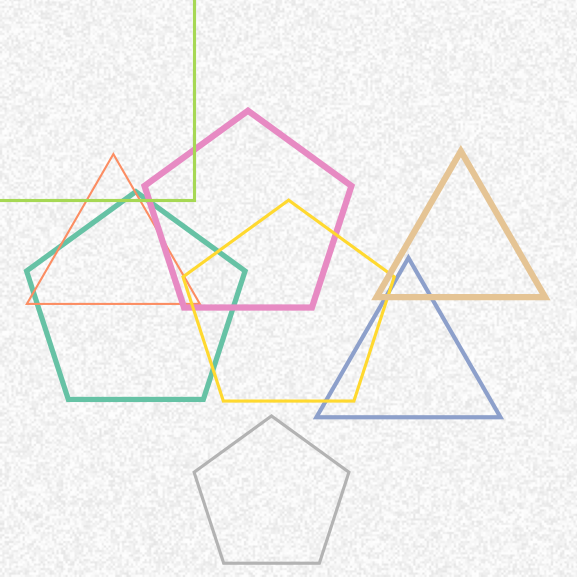[{"shape": "pentagon", "thickness": 2.5, "radius": 0.99, "center": [0.235, 0.468]}, {"shape": "triangle", "thickness": 1, "radius": 0.86, "center": [0.196, 0.559]}, {"shape": "triangle", "thickness": 2, "radius": 0.92, "center": [0.707, 0.369]}, {"shape": "pentagon", "thickness": 3, "radius": 0.94, "center": [0.429, 0.619]}, {"shape": "square", "thickness": 1.5, "radius": 0.99, "center": [0.138, 0.851]}, {"shape": "pentagon", "thickness": 1.5, "radius": 0.96, "center": [0.5, 0.46]}, {"shape": "triangle", "thickness": 3, "radius": 0.84, "center": [0.798, 0.569]}, {"shape": "pentagon", "thickness": 1.5, "radius": 0.7, "center": [0.47, 0.138]}]